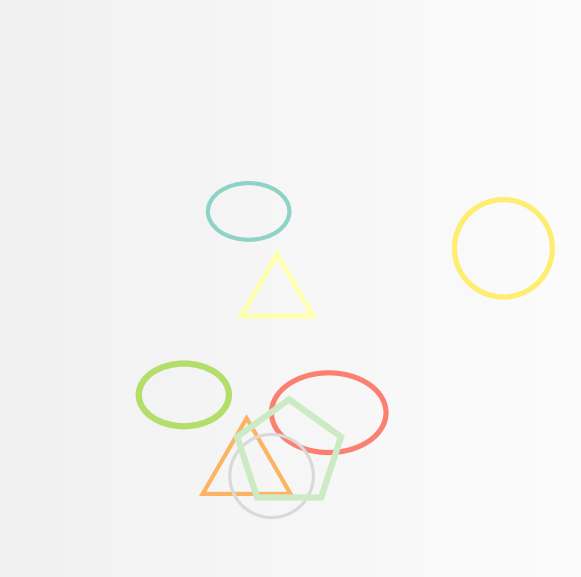[{"shape": "oval", "thickness": 2, "radius": 0.35, "center": [0.428, 0.633]}, {"shape": "triangle", "thickness": 2.5, "radius": 0.36, "center": [0.477, 0.488]}, {"shape": "oval", "thickness": 2.5, "radius": 0.49, "center": [0.566, 0.285]}, {"shape": "triangle", "thickness": 2, "radius": 0.44, "center": [0.424, 0.188]}, {"shape": "oval", "thickness": 3, "radius": 0.39, "center": [0.316, 0.315]}, {"shape": "circle", "thickness": 1.5, "radius": 0.36, "center": [0.467, 0.175]}, {"shape": "pentagon", "thickness": 3, "radius": 0.47, "center": [0.497, 0.214]}, {"shape": "circle", "thickness": 2.5, "radius": 0.42, "center": [0.866, 0.569]}]